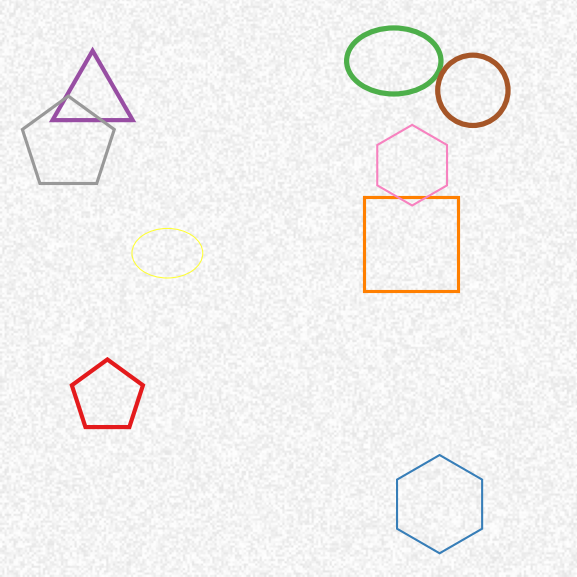[{"shape": "pentagon", "thickness": 2, "radius": 0.32, "center": [0.186, 0.312]}, {"shape": "hexagon", "thickness": 1, "radius": 0.43, "center": [0.761, 0.126]}, {"shape": "oval", "thickness": 2.5, "radius": 0.41, "center": [0.682, 0.894]}, {"shape": "triangle", "thickness": 2, "radius": 0.4, "center": [0.16, 0.831]}, {"shape": "square", "thickness": 1.5, "radius": 0.41, "center": [0.711, 0.577]}, {"shape": "oval", "thickness": 0.5, "radius": 0.31, "center": [0.29, 0.561]}, {"shape": "circle", "thickness": 2.5, "radius": 0.3, "center": [0.819, 0.843]}, {"shape": "hexagon", "thickness": 1, "radius": 0.35, "center": [0.714, 0.713]}, {"shape": "pentagon", "thickness": 1.5, "radius": 0.42, "center": [0.118, 0.749]}]